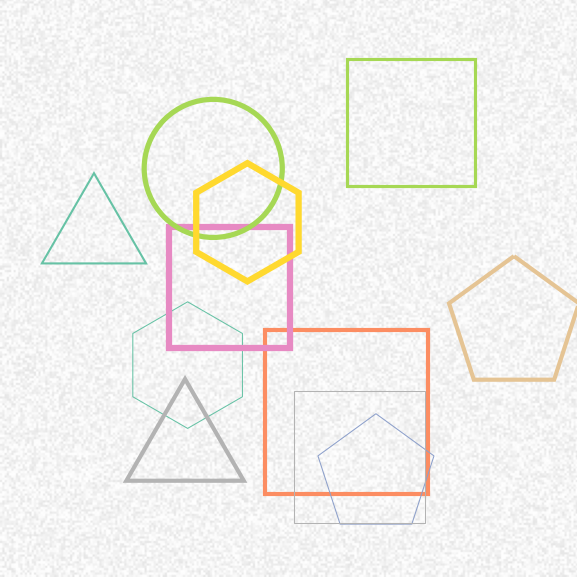[{"shape": "hexagon", "thickness": 0.5, "radius": 0.55, "center": [0.325, 0.367]}, {"shape": "triangle", "thickness": 1, "radius": 0.52, "center": [0.163, 0.595]}, {"shape": "square", "thickness": 2, "radius": 0.71, "center": [0.6, 0.286]}, {"shape": "pentagon", "thickness": 0.5, "radius": 0.53, "center": [0.651, 0.177]}, {"shape": "square", "thickness": 3, "radius": 0.52, "center": [0.397, 0.501]}, {"shape": "circle", "thickness": 2.5, "radius": 0.6, "center": [0.369, 0.708]}, {"shape": "square", "thickness": 1.5, "radius": 0.55, "center": [0.711, 0.787]}, {"shape": "hexagon", "thickness": 3, "radius": 0.51, "center": [0.428, 0.614]}, {"shape": "pentagon", "thickness": 2, "radius": 0.59, "center": [0.89, 0.437]}, {"shape": "triangle", "thickness": 2, "radius": 0.59, "center": [0.32, 0.225]}, {"shape": "square", "thickness": 0.5, "radius": 0.57, "center": [0.622, 0.208]}]